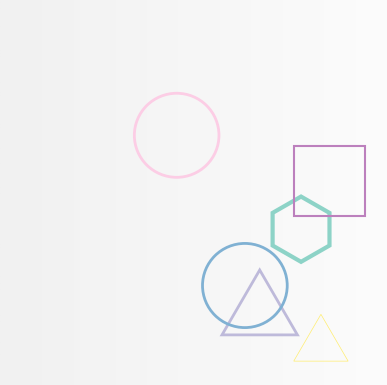[{"shape": "hexagon", "thickness": 3, "radius": 0.42, "center": [0.777, 0.405]}, {"shape": "triangle", "thickness": 2, "radius": 0.56, "center": [0.67, 0.186]}, {"shape": "circle", "thickness": 2, "radius": 0.55, "center": [0.632, 0.258]}, {"shape": "circle", "thickness": 2, "radius": 0.55, "center": [0.456, 0.649]}, {"shape": "square", "thickness": 1.5, "radius": 0.46, "center": [0.851, 0.529]}, {"shape": "triangle", "thickness": 0.5, "radius": 0.41, "center": [0.828, 0.103]}]